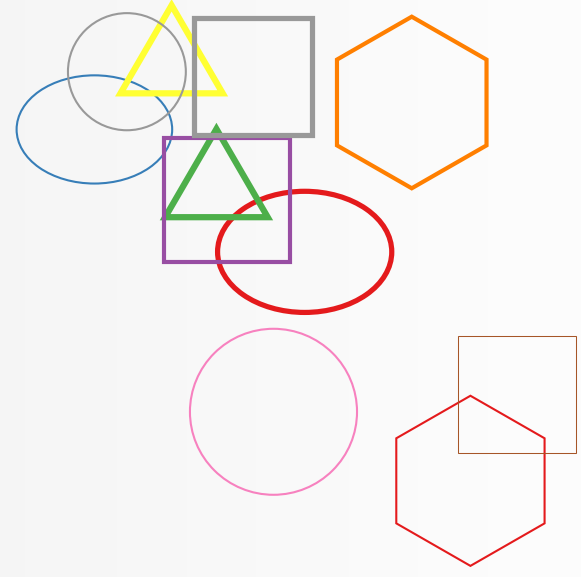[{"shape": "oval", "thickness": 2.5, "radius": 0.75, "center": [0.524, 0.563]}, {"shape": "hexagon", "thickness": 1, "radius": 0.74, "center": [0.809, 0.167]}, {"shape": "oval", "thickness": 1, "radius": 0.67, "center": [0.162, 0.775]}, {"shape": "triangle", "thickness": 3, "radius": 0.51, "center": [0.372, 0.674]}, {"shape": "square", "thickness": 2, "radius": 0.54, "center": [0.391, 0.653]}, {"shape": "hexagon", "thickness": 2, "radius": 0.74, "center": [0.708, 0.822]}, {"shape": "triangle", "thickness": 3, "radius": 0.51, "center": [0.295, 0.888]}, {"shape": "square", "thickness": 0.5, "radius": 0.51, "center": [0.889, 0.316]}, {"shape": "circle", "thickness": 1, "radius": 0.72, "center": [0.471, 0.286]}, {"shape": "square", "thickness": 2.5, "radius": 0.5, "center": [0.435, 0.867]}, {"shape": "circle", "thickness": 1, "radius": 0.51, "center": [0.218, 0.875]}]